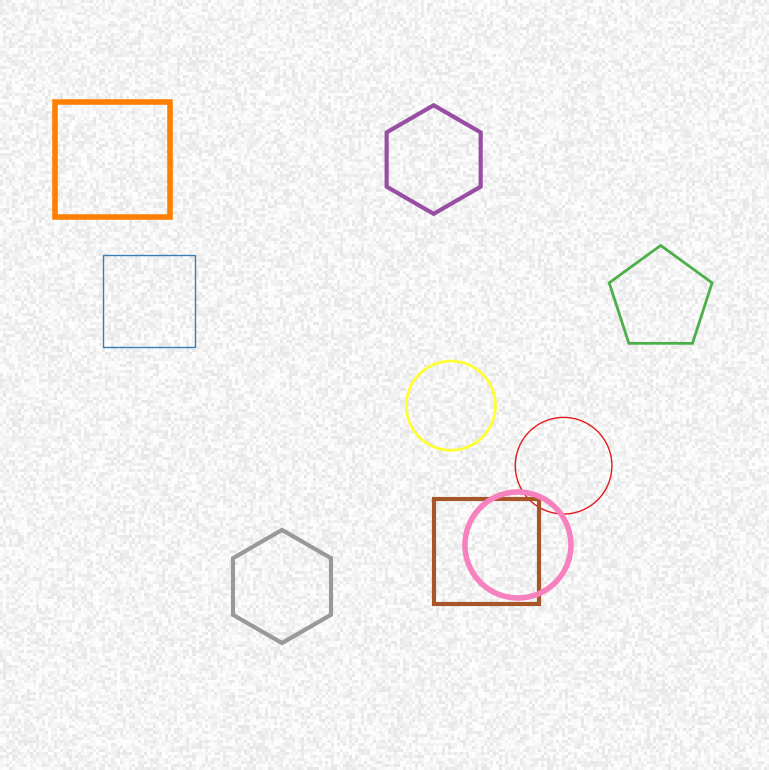[{"shape": "circle", "thickness": 0.5, "radius": 0.31, "center": [0.732, 0.395]}, {"shape": "square", "thickness": 0.5, "radius": 0.3, "center": [0.193, 0.61]}, {"shape": "pentagon", "thickness": 1, "radius": 0.35, "center": [0.858, 0.611]}, {"shape": "hexagon", "thickness": 1.5, "radius": 0.35, "center": [0.563, 0.793]}, {"shape": "square", "thickness": 2, "radius": 0.37, "center": [0.147, 0.793]}, {"shape": "circle", "thickness": 1, "radius": 0.29, "center": [0.586, 0.473]}, {"shape": "square", "thickness": 1.5, "radius": 0.34, "center": [0.632, 0.284]}, {"shape": "circle", "thickness": 2, "radius": 0.34, "center": [0.673, 0.292]}, {"shape": "hexagon", "thickness": 1.5, "radius": 0.37, "center": [0.366, 0.238]}]